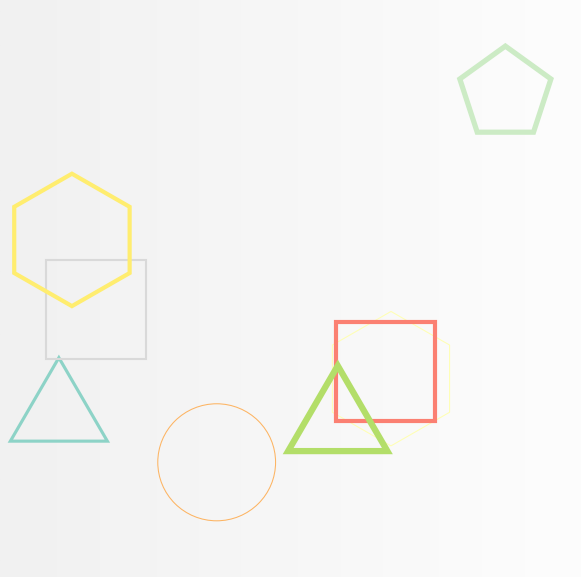[{"shape": "triangle", "thickness": 1.5, "radius": 0.48, "center": [0.101, 0.283]}, {"shape": "hexagon", "thickness": 0.5, "radius": 0.58, "center": [0.673, 0.343]}, {"shape": "square", "thickness": 2, "radius": 0.43, "center": [0.664, 0.355]}, {"shape": "circle", "thickness": 0.5, "radius": 0.51, "center": [0.373, 0.199]}, {"shape": "triangle", "thickness": 3, "radius": 0.49, "center": [0.581, 0.267]}, {"shape": "square", "thickness": 1, "radius": 0.43, "center": [0.166, 0.463]}, {"shape": "pentagon", "thickness": 2.5, "radius": 0.41, "center": [0.869, 0.837]}, {"shape": "hexagon", "thickness": 2, "radius": 0.57, "center": [0.124, 0.584]}]